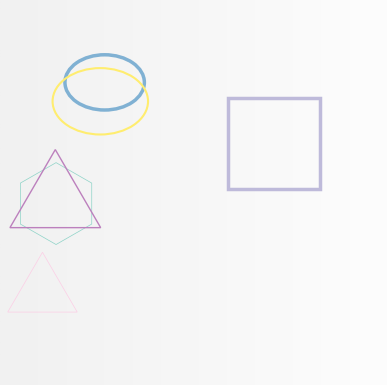[{"shape": "hexagon", "thickness": 0.5, "radius": 0.53, "center": [0.145, 0.471]}, {"shape": "square", "thickness": 2.5, "radius": 0.59, "center": [0.707, 0.627]}, {"shape": "oval", "thickness": 2.5, "radius": 0.51, "center": [0.27, 0.786]}, {"shape": "triangle", "thickness": 0.5, "radius": 0.52, "center": [0.11, 0.241]}, {"shape": "triangle", "thickness": 1, "radius": 0.68, "center": [0.143, 0.476]}, {"shape": "oval", "thickness": 1.5, "radius": 0.62, "center": [0.259, 0.737]}]